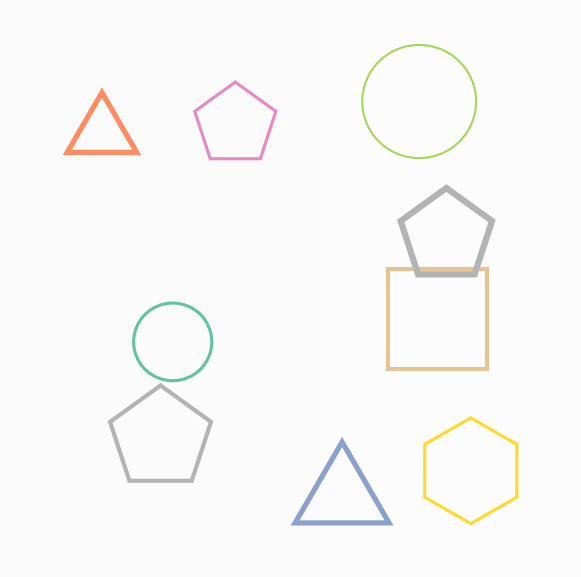[{"shape": "circle", "thickness": 1.5, "radius": 0.34, "center": [0.297, 0.407]}, {"shape": "triangle", "thickness": 2.5, "radius": 0.35, "center": [0.175, 0.77]}, {"shape": "triangle", "thickness": 2.5, "radius": 0.47, "center": [0.589, 0.14]}, {"shape": "pentagon", "thickness": 1.5, "radius": 0.37, "center": [0.405, 0.784]}, {"shape": "circle", "thickness": 1, "radius": 0.49, "center": [0.721, 0.823]}, {"shape": "hexagon", "thickness": 1.5, "radius": 0.46, "center": [0.81, 0.184]}, {"shape": "square", "thickness": 2, "radius": 0.43, "center": [0.753, 0.447]}, {"shape": "pentagon", "thickness": 2, "radius": 0.46, "center": [0.276, 0.24]}, {"shape": "pentagon", "thickness": 3, "radius": 0.41, "center": [0.768, 0.591]}]